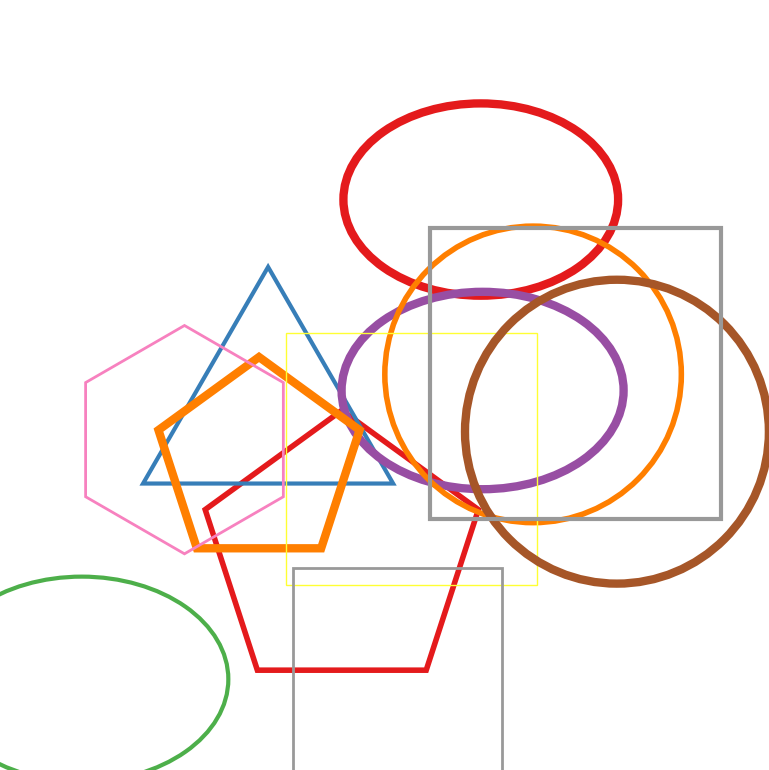[{"shape": "oval", "thickness": 3, "radius": 0.89, "center": [0.624, 0.741]}, {"shape": "pentagon", "thickness": 2, "radius": 0.93, "center": [0.444, 0.281]}, {"shape": "triangle", "thickness": 1.5, "radius": 0.94, "center": [0.348, 0.466]}, {"shape": "oval", "thickness": 1.5, "radius": 0.95, "center": [0.106, 0.118]}, {"shape": "oval", "thickness": 3, "radius": 0.92, "center": [0.627, 0.493]}, {"shape": "pentagon", "thickness": 3, "radius": 0.69, "center": [0.336, 0.399]}, {"shape": "circle", "thickness": 2, "radius": 0.96, "center": [0.692, 0.514]}, {"shape": "square", "thickness": 0.5, "radius": 0.82, "center": [0.534, 0.404]}, {"shape": "circle", "thickness": 3, "radius": 0.99, "center": [0.801, 0.439]}, {"shape": "hexagon", "thickness": 1, "radius": 0.74, "center": [0.24, 0.429]}, {"shape": "square", "thickness": 1, "radius": 0.68, "center": [0.517, 0.127]}, {"shape": "square", "thickness": 1.5, "radius": 0.95, "center": [0.747, 0.515]}]